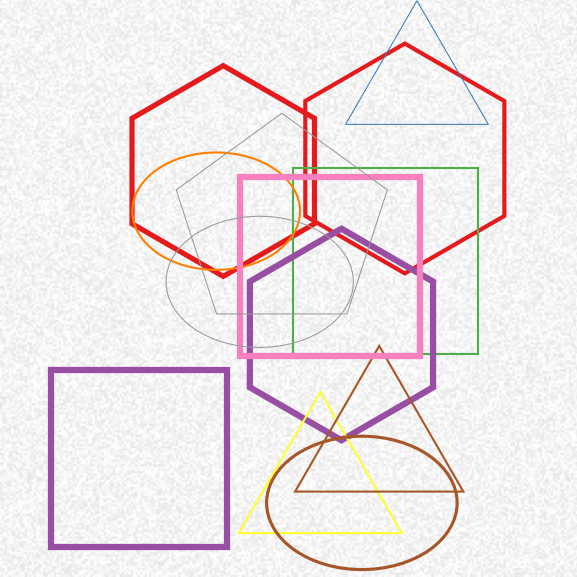[{"shape": "hexagon", "thickness": 2.5, "radius": 0.91, "center": [0.387, 0.703]}, {"shape": "hexagon", "thickness": 2, "radius": 0.99, "center": [0.701, 0.725]}, {"shape": "triangle", "thickness": 0.5, "radius": 0.71, "center": [0.722, 0.855]}, {"shape": "square", "thickness": 1, "radius": 0.8, "center": [0.668, 0.547]}, {"shape": "square", "thickness": 3, "radius": 0.77, "center": [0.241, 0.205]}, {"shape": "hexagon", "thickness": 3, "radius": 0.92, "center": [0.591, 0.42]}, {"shape": "oval", "thickness": 1, "radius": 0.73, "center": [0.374, 0.633]}, {"shape": "triangle", "thickness": 1, "radius": 0.81, "center": [0.555, 0.157]}, {"shape": "oval", "thickness": 1.5, "radius": 0.82, "center": [0.627, 0.128]}, {"shape": "triangle", "thickness": 1, "radius": 0.84, "center": [0.657, 0.232]}, {"shape": "square", "thickness": 3, "radius": 0.78, "center": [0.571, 0.537]}, {"shape": "pentagon", "thickness": 0.5, "radius": 0.96, "center": [0.488, 0.611]}, {"shape": "oval", "thickness": 0.5, "radius": 0.81, "center": [0.45, 0.511]}]